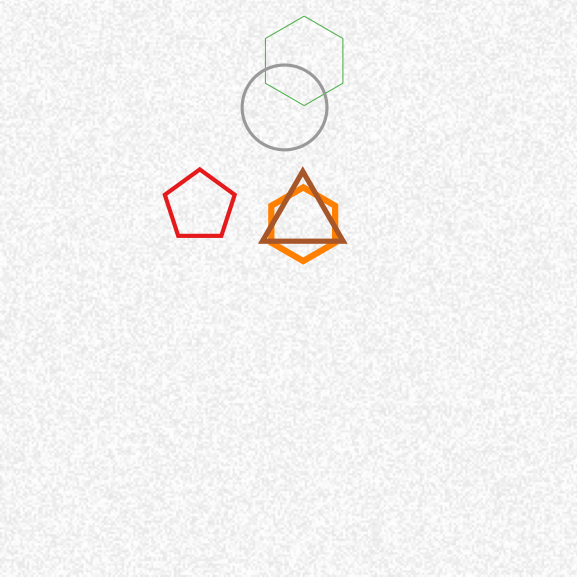[{"shape": "pentagon", "thickness": 2, "radius": 0.32, "center": [0.346, 0.642]}, {"shape": "hexagon", "thickness": 0.5, "radius": 0.39, "center": [0.527, 0.894]}, {"shape": "hexagon", "thickness": 3, "radius": 0.32, "center": [0.525, 0.611]}, {"shape": "triangle", "thickness": 2.5, "radius": 0.4, "center": [0.524, 0.622]}, {"shape": "circle", "thickness": 1.5, "radius": 0.37, "center": [0.493, 0.813]}]